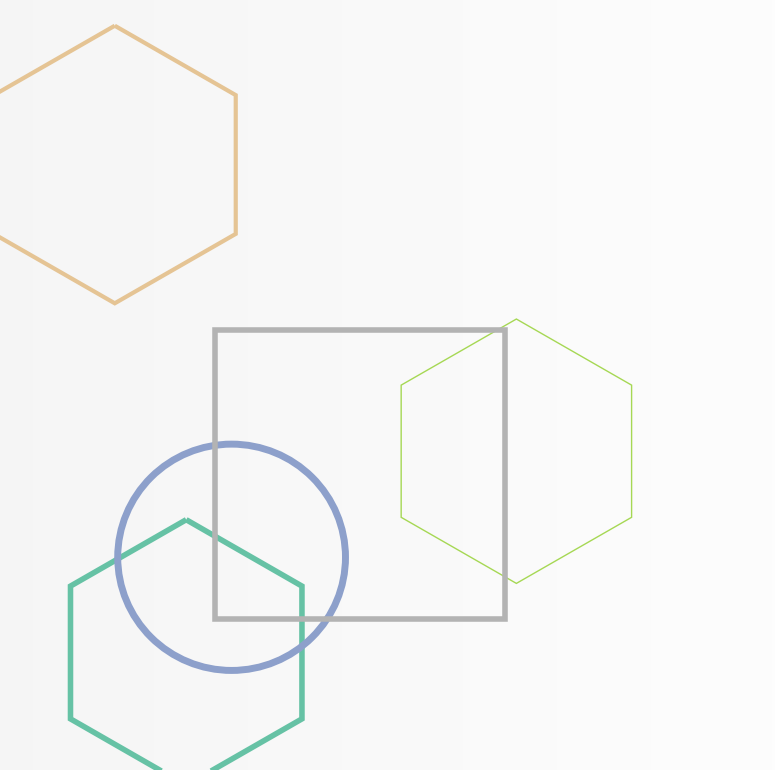[{"shape": "hexagon", "thickness": 2, "radius": 0.86, "center": [0.24, 0.153]}, {"shape": "circle", "thickness": 2.5, "radius": 0.73, "center": [0.299, 0.276]}, {"shape": "hexagon", "thickness": 0.5, "radius": 0.86, "center": [0.666, 0.414]}, {"shape": "hexagon", "thickness": 1.5, "radius": 0.9, "center": [0.148, 0.786]}, {"shape": "square", "thickness": 2, "radius": 0.94, "center": [0.465, 0.384]}]